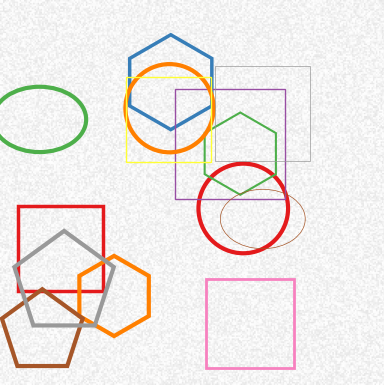[{"shape": "square", "thickness": 2.5, "radius": 0.55, "center": [0.157, 0.355]}, {"shape": "circle", "thickness": 3, "radius": 0.58, "center": [0.632, 0.459]}, {"shape": "hexagon", "thickness": 2.5, "radius": 0.62, "center": [0.444, 0.787]}, {"shape": "hexagon", "thickness": 1.5, "radius": 0.53, "center": [0.624, 0.601]}, {"shape": "oval", "thickness": 3, "radius": 0.61, "center": [0.103, 0.69]}, {"shape": "square", "thickness": 1, "radius": 0.71, "center": [0.597, 0.627]}, {"shape": "circle", "thickness": 3, "radius": 0.57, "center": [0.44, 0.719]}, {"shape": "hexagon", "thickness": 3, "radius": 0.52, "center": [0.296, 0.231]}, {"shape": "square", "thickness": 1, "radius": 0.55, "center": [0.439, 0.691]}, {"shape": "pentagon", "thickness": 3, "radius": 0.55, "center": [0.11, 0.139]}, {"shape": "oval", "thickness": 0.5, "radius": 0.55, "center": [0.683, 0.431]}, {"shape": "square", "thickness": 2, "radius": 0.57, "center": [0.65, 0.16]}, {"shape": "pentagon", "thickness": 3, "radius": 0.68, "center": [0.166, 0.264]}, {"shape": "square", "thickness": 0.5, "radius": 0.62, "center": [0.682, 0.705]}]